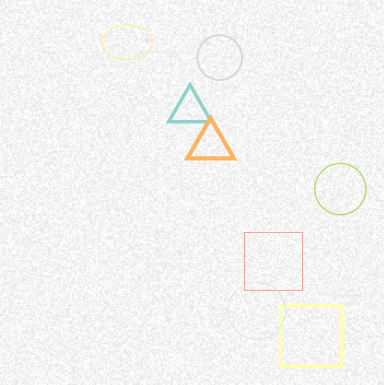[{"shape": "triangle", "thickness": 2.5, "radius": 0.32, "center": [0.494, 0.716]}, {"shape": "square", "thickness": 2.5, "radius": 0.4, "center": [0.806, 0.127]}, {"shape": "square", "thickness": 0.5, "radius": 0.38, "center": [0.709, 0.322]}, {"shape": "triangle", "thickness": 3, "radius": 0.35, "center": [0.547, 0.624]}, {"shape": "circle", "thickness": 1, "radius": 0.33, "center": [0.884, 0.509]}, {"shape": "circle", "thickness": 1.5, "radius": 0.29, "center": [0.571, 0.85]}, {"shape": "circle", "thickness": 0.5, "radius": 0.37, "center": [0.667, 0.193]}, {"shape": "oval", "thickness": 0.5, "radius": 0.32, "center": [0.33, 0.89]}]